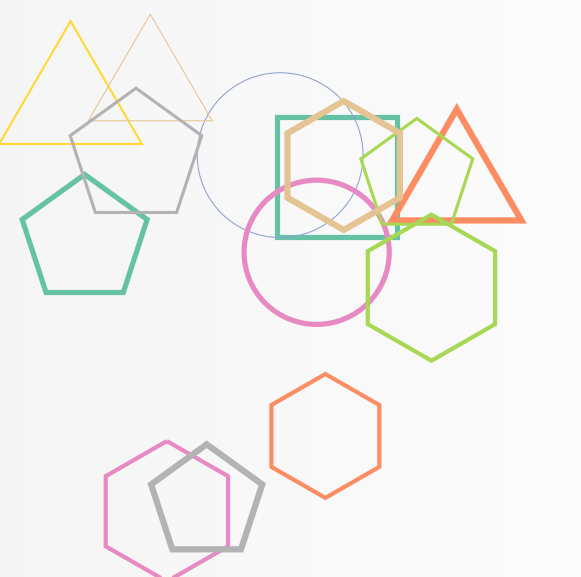[{"shape": "square", "thickness": 2.5, "radius": 0.52, "center": [0.58, 0.693]}, {"shape": "pentagon", "thickness": 2.5, "radius": 0.57, "center": [0.146, 0.584]}, {"shape": "hexagon", "thickness": 2, "radius": 0.54, "center": [0.56, 0.244]}, {"shape": "triangle", "thickness": 3, "radius": 0.64, "center": [0.786, 0.682]}, {"shape": "circle", "thickness": 0.5, "radius": 0.71, "center": [0.482, 0.731]}, {"shape": "circle", "thickness": 2.5, "radius": 0.62, "center": [0.545, 0.562]}, {"shape": "hexagon", "thickness": 2, "radius": 0.61, "center": [0.287, 0.114]}, {"shape": "hexagon", "thickness": 2, "radius": 0.63, "center": [0.742, 0.501]}, {"shape": "pentagon", "thickness": 1.5, "radius": 0.51, "center": [0.717, 0.693]}, {"shape": "triangle", "thickness": 1, "radius": 0.71, "center": [0.121, 0.821]}, {"shape": "triangle", "thickness": 0.5, "radius": 0.61, "center": [0.259, 0.852]}, {"shape": "hexagon", "thickness": 3, "radius": 0.56, "center": [0.591, 0.713]}, {"shape": "pentagon", "thickness": 1.5, "radius": 0.59, "center": [0.234, 0.727]}, {"shape": "pentagon", "thickness": 3, "radius": 0.5, "center": [0.356, 0.129]}]